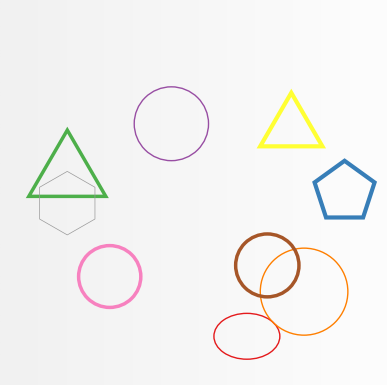[{"shape": "oval", "thickness": 1, "radius": 0.43, "center": [0.637, 0.127]}, {"shape": "pentagon", "thickness": 3, "radius": 0.41, "center": [0.889, 0.501]}, {"shape": "triangle", "thickness": 2.5, "radius": 0.57, "center": [0.174, 0.547]}, {"shape": "circle", "thickness": 1, "radius": 0.48, "center": [0.442, 0.679]}, {"shape": "circle", "thickness": 1, "radius": 0.57, "center": [0.785, 0.242]}, {"shape": "triangle", "thickness": 3, "radius": 0.46, "center": [0.752, 0.666]}, {"shape": "circle", "thickness": 2.5, "radius": 0.41, "center": [0.69, 0.311]}, {"shape": "circle", "thickness": 2.5, "radius": 0.4, "center": [0.283, 0.282]}, {"shape": "hexagon", "thickness": 0.5, "radius": 0.41, "center": [0.174, 0.472]}]